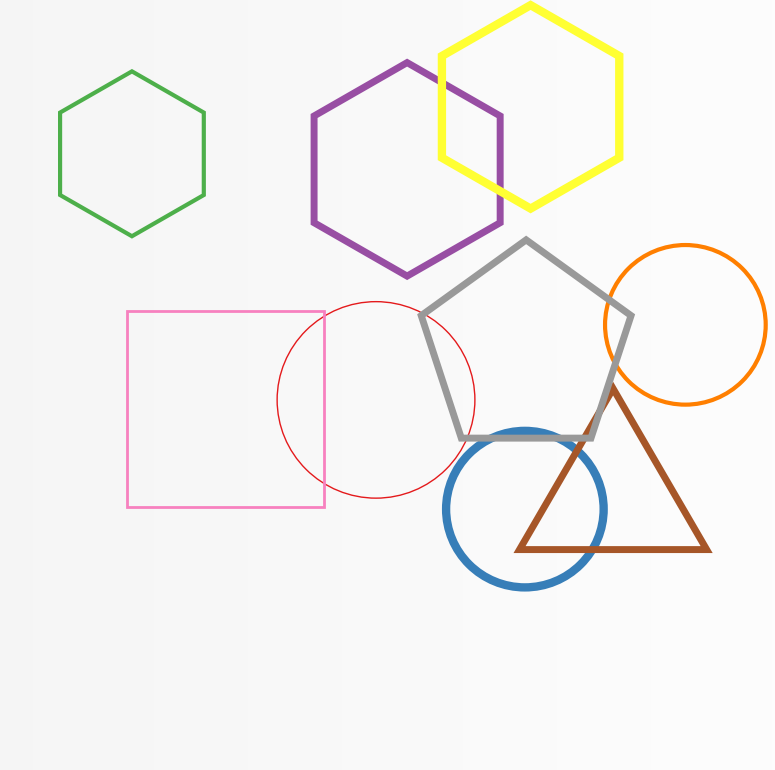[{"shape": "circle", "thickness": 0.5, "radius": 0.64, "center": [0.485, 0.481]}, {"shape": "circle", "thickness": 3, "radius": 0.51, "center": [0.677, 0.339]}, {"shape": "hexagon", "thickness": 1.5, "radius": 0.54, "center": [0.17, 0.8]}, {"shape": "hexagon", "thickness": 2.5, "radius": 0.69, "center": [0.525, 0.78]}, {"shape": "circle", "thickness": 1.5, "radius": 0.52, "center": [0.884, 0.578]}, {"shape": "hexagon", "thickness": 3, "radius": 0.66, "center": [0.685, 0.861]}, {"shape": "triangle", "thickness": 2.5, "radius": 0.7, "center": [0.791, 0.356]}, {"shape": "square", "thickness": 1, "radius": 0.64, "center": [0.291, 0.469]}, {"shape": "pentagon", "thickness": 2.5, "radius": 0.71, "center": [0.679, 0.546]}]